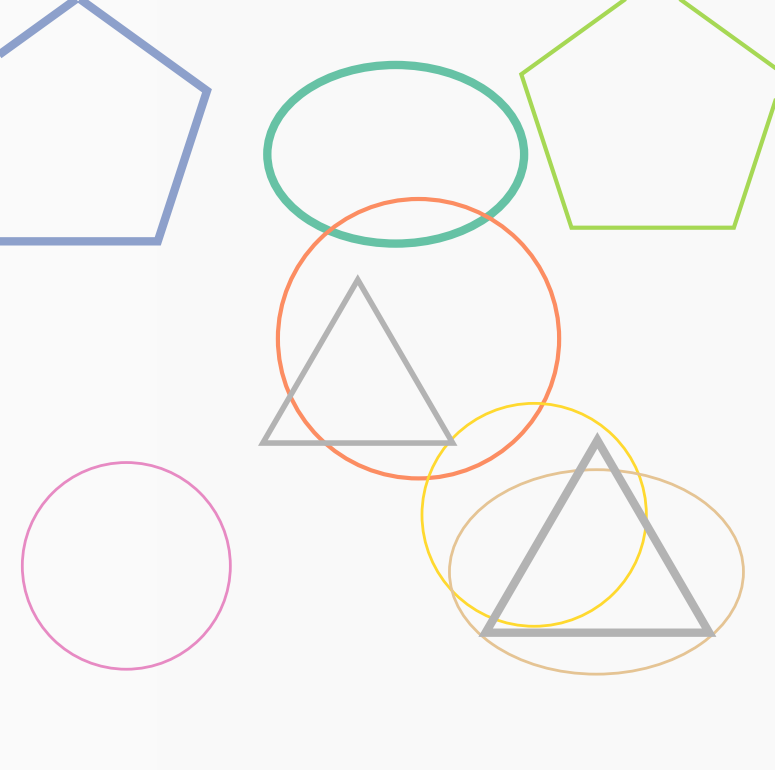[{"shape": "oval", "thickness": 3, "radius": 0.83, "center": [0.511, 0.8]}, {"shape": "circle", "thickness": 1.5, "radius": 0.91, "center": [0.54, 0.56]}, {"shape": "pentagon", "thickness": 3, "radius": 0.87, "center": [0.101, 0.828]}, {"shape": "circle", "thickness": 1, "radius": 0.67, "center": [0.163, 0.265]}, {"shape": "pentagon", "thickness": 1.5, "radius": 0.89, "center": [0.842, 0.848]}, {"shape": "circle", "thickness": 1, "radius": 0.72, "center": [0.689, 0.331]}, {"shape": "oval", "thickness": 1, "radius": 0.95, "center": [0.77, 0.257]}, {"shape": "triangle", "thickness": 3, "radius": 0.83, "center": [0.771, 0.262]}, {"shape": "triangle", "thickness": 2, "radius": 0.71, "center": [0.462, 0.495]}]